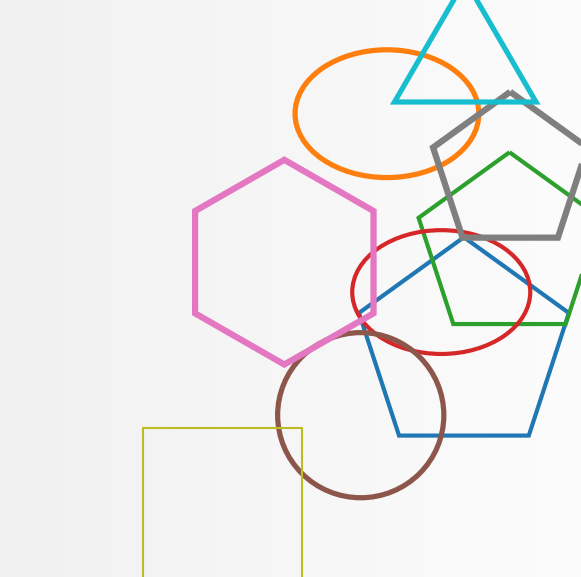[{"shape": "pentagon", "thickness": 2, "radius": 0.95, "center": [0.798, 0.399]}, {"shape": "oval", "thickness": 2.5, "radius": 0.79, "center": [0.666, 0.802]}, {"shape": "pentagon", "thickness": 2, "radius": 0.82, "center": [0.877, 0.571]}, {"shape": "oval", "thickness": 2, "radius": 0.77, "center": [0.759, 0.493]}, {"shape": "circle", "thickness": 2.5, "radius": 0.71, "center": [0.621, 0.28]}, {"shape": "hexagon", "thickness": 3, "radius": 0.89, "center": [0.489, 0.545]}, {"shape": "pentagon", "thickness": 3, "radius": 0.7, "center": [0.878, 0.701]}, {"shape": "square", "thickness": 1, "radius": 0.68, "center": [0.382, 0.122]}, {"shape": "triangle", "thickness": 2.5, "radius": 0.7, "center": [0.8, 0.893]}]